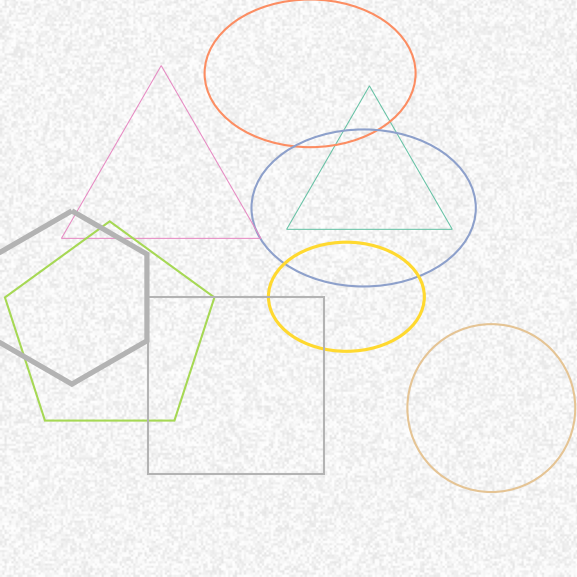[{"shape": "triangle", "thickness": 0.5, "radius": 0.83, "center": [0.64, 0.685]}, {"shape": "oval", "thickness": 1, "radius": 0.91, "center": [0.537, 0.872]}, {"shape": "oval", "thickness": 1, "radius": 0.97, "center": [0.63, 0.639]}, {"shape": "triangle", "thickness": 0.5, "radius": 1.0, "center": [0.279, 0.686]}, {"shape": "pentagon", "thickness": 1, "radius": 0.95, "center": [0.19, 0.425]}, {"shape": "oval", "thickness": 1.5, "radius": 0.67, "center": [0.6, 0.485]}, {"shape": "circle", "thickness": 1, "radius": 0.73, "center": [0.851, 0.292]}, {"shape": "hexagon", "thickness": 2.5, "radius": 0.75, "center": [0.124, 0.484]}, {"shape": "square", "thickness": 1, "radius": 0.76, "center": [0.409, 0.332]}]